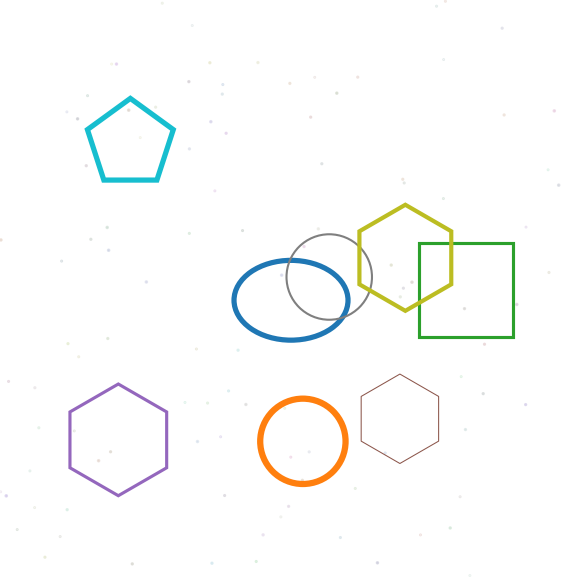[{"shape": "oval", "thickness": 2.5, "radius": 0.49, "center": [0.504, 0.479]}, {"shape": "circle", "thickness": 3, "radius": 0.37, "center": [0.524, 0.235]}, {"shape": "square", "thickness": 1.5, "radius": 0.4, "center": [0.807, 0.497]}, {"shape": "hexagon", "thickness": 1.5, "radius": 0.48, "center": [0.205, 0.237]}, {"shape": "hexagon", "thickness": 0.5, "radius": 0.39, "center": [0.692, 0.274]}, {"shape": "circle", "thickness": 1, "radius": 0.37, "center": [0.57, 0.519]}, {"shape": "hexagon", "thickness": 2, "radius": 0.46, "center": [0.702, 0.553]}, {"shape": "pentagon", "thickness": 2.5, "radius": 0.39, "center": [0.226, 0.751]}]